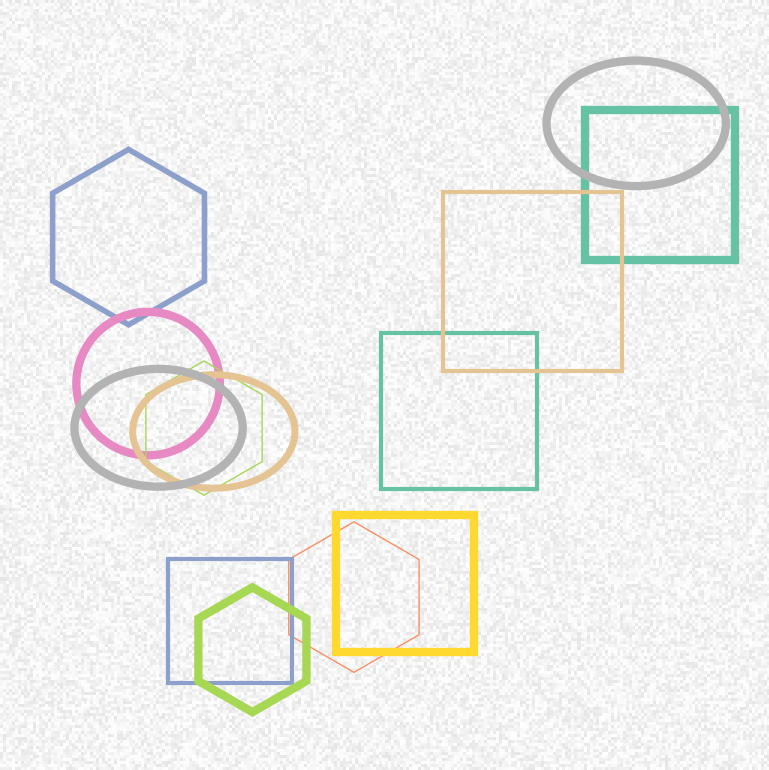[{"shape": "square", "thickness": 1.5, "radius": 0.51, "center": [0.596, 0.467]}, {"shape": "square", "thickness": 3, "radius": 0.49, "center": [0.858, 0.76]}, {"shape": "hexagon", "thickness": 0.5, "radius": 0.49, "center": [0.46, 0.225]}, {"shape": "hexagon", "thickness": 2, "radius": 0.57, "center": [0.167, 0.692]}, {"shape": "square", "thickness": 1.5, "radius": 0.4, "center": [0.299, 0.193]}, {"shape": "circle", "thickness": 3, "radius": 0.47, "center": [0.192, 0.502]}, {"shape": "hexagon", "thickness": 0.5, "radius": 0.44, "center": [0.265, 0.444]}, {"shape": "hexagon", "thickness": 3, "radius": 0.41, "center": [0.328, 0.156]}, {"shape": "square", "thickness": 3, "radius": 0.45, "center": [0.526, 0.242]}, {"shape": "oval", "thickness": 2.5, "radius": 0.53, "center": [0.278, 0.44]}, {"shape": "square", "thickness": 1.5, "radius": 0.58, "center": [0.692, 0.634]}, {"shape": "oval", "thickness": 3, "radius": 0.58, "center": [0.826, 0.84]}, {"shape": "oval", "thickness": 3, "radius": 0.55, "center": [0.206, 0.444]}]